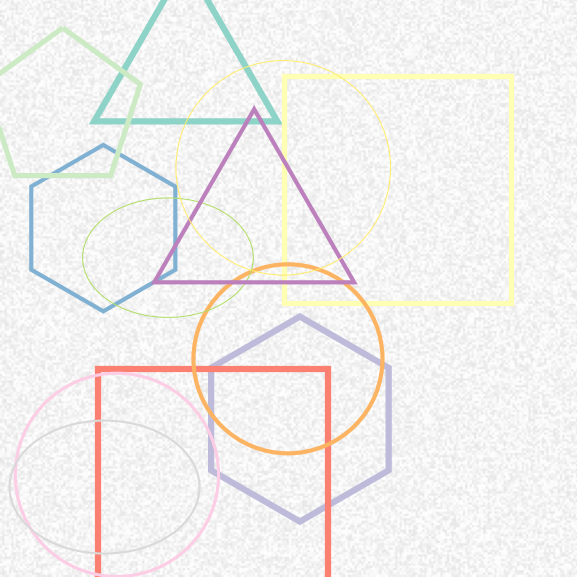[{"shape": "triangle", "thickness": 3, "radius": 0.92, "center": [0.322, 0.881]}, {"shape": "square", "thickness": 2.5, "radius": 0.98, "center": [0.688, 0.671]}, {"shape": "hexagon", "thickness": 3, "radius": 0.89, "center": [0.519, 0.273]}, {"shape": "square", "thickness": 3, "radius": 0.99, "center": [0.369, 0.162]}, {"shape": "hexagon", "thickness": 2, "radius": 0.72, "center": [0.179, 0.604]}, {"shape": "circle", "thickness": 2, "radius": 0.82, "center": [0.499, 0.378]}, {"shape": "oval", "thickness": 0.5, "radius": 0.74, "center": [0.291, 0.553]}, {"shape": "circle", "thickness": 1.5, "radius": 0.88, "center": [0.202, 0.177]}, {"shape": "oval", "thickness": 1, "radius": 0.82, "center": [0.181, 0.156]}, {"shape": "triangle", "thickness": 2, "radius": 1.0, "center": [0.44, 0.61]}, {"shape": "pentagon", "thickness": 2.5, "radius": 0.71, "center": [0.109, 0.81]}, {"shape": "circle", "thickness": 0.5, "radius": 0.93, "center": [0.49, 0.709]}]